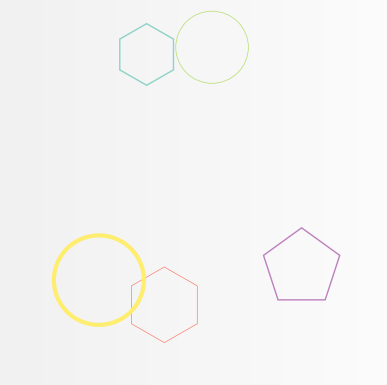[{"shape": "hexagon", "thickness": 1, "radius": 0.4, "center": [0.378, 0.859]}, {"shape": "hexagon", "thickness": 0.5, "radius": 0.49, "center": [0.424, 0.208]}, {"shape": "circle", "thickness": 0.5, "radius": 0.47, "center": [0.547, 0.877]}, {"shape": "pentagon", "thickness": 1, "radius": 0.52, "center": [0.778, 0.305]}, {"shape": "circle", "thickness": 3, "radius": 0.58, "center": [0.255, 0.272]}]